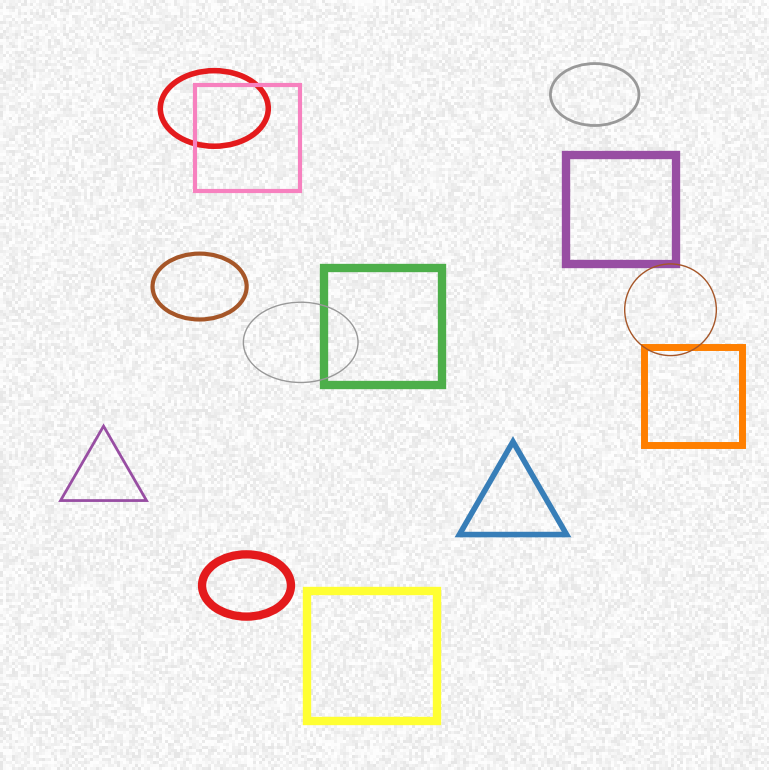[{"shape": "oval", "thickness": 2, "radius": 0.35, "center": [0.278, 0.859]}, {"shape": "oval", "thickness": 3, "radius": 0.29, "center": [0.32, 0.24]}, {"shape": "triangle", "thickness": 2, "radius": 0.4, "center": [0.666, 0.346]}, {"shape": "square", "thickness": 3, "radius": 0.38, "center": [0.497, 0.576]}, {"shape": "triangle", "thickness": 1, "radius": 0.32, "center": [0.134, 0.382]}, {"shape": "square", "thickness": 3, "radius": 0.35, "center": [0.807, 0.728]}, {"shape": "square", "thickness": 2.5, "radius": 0.32, "center": [0.9, 0.486]}, {"shape": "square", "thickness": 3, "radius": 0.42, "center": [0.483, 0.148]}, {"shape": "oval", "thickness": 1.5, "radius": 0.31, "center": [0.259, 0.628]}, {"shape": "circle", "thickness": 0.5, "radius": 0.3, "center": [0.871, 0.598]}, {"shape": "square", "thickness": 1.5, "radius": 0.34, "center": [0.322, 0.821]}, {"shape": "oval", "thickness": 0.5, "radius": 0.37, "center": [0.391, 0.555]}, {"shape": "oval", "thickness": 1, "radius": 0.29, "center": [0.772, 0.877]}]